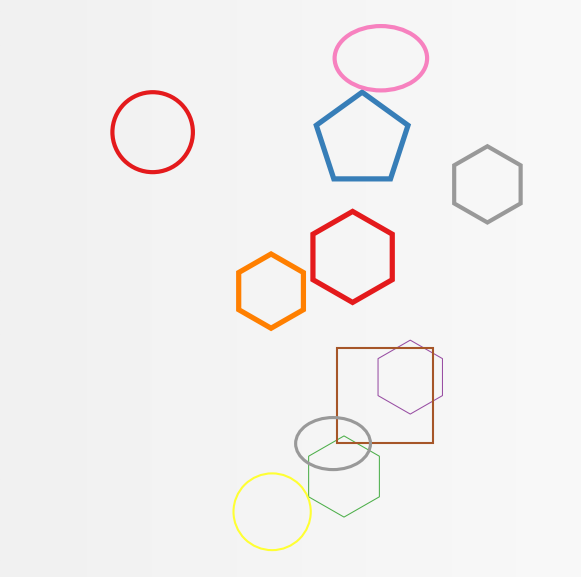[{"shape": "hexagon", "thickness": 2.5, "radius": 0.39, "center": [0.607, 0.554]}, {"shape": "circle", "thickness": 2, "radius": 0.35, "center": [0.263, 0.77]}, {"shape": "pentagon", "thickness": 2.5, "radius": 0.41, "center": [0.623, 0.757]}, {"shape": "hexagon", "thickness": 0.5, "radius": 0.35, "center": [0.592, 0.174]}, {"shape": "hexagon", "thickness": 0.5, "radius": 0.32, "center": [0.706, 0.346]}, {"shape": "hexagon", "thickness": 2.5, "radius": 0.32, "center": [0.466, 0.495]}, {"shape": "circle", "thickness": 1, "radius": 0.33, "center": [0.468, 0.113]}, {"shape": "square", "thickness": 1, "radius": 0.41, "center": [0.663, 0.314]}, {"shape": "oval", "thickness": 2, "radius": 0.4, "center": [0.655, 0.898]}, {"shape": "hexagon", "thickness": 2, "radius": 0.33, "center": [0.839, 0.68]}, {"shape": "oval", "thickness": 1.5, "radius": 0.32, "center": [0.573, 0.231]}]